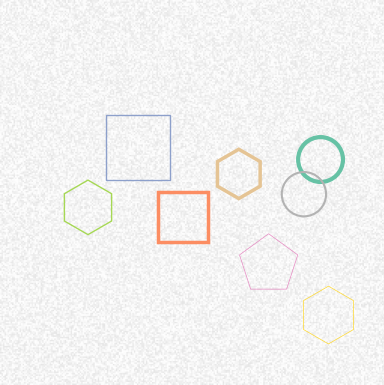[{"shape": "circle", "thickness": 3, "radius": 0.29, "center": [0.833, 0.586]}, {"shape": "square", "thickness": 2.5, "radius": 0.33, "center": [0.475, 0.437]}, {"shape": "square", "thickness": 1, "radius": 0.42, "center": [0.359, 0.617]}, {"shape": "pentagon", "thickness": 0.5, "radius": 0.4, "center": [0.698, 0.313]}, {"shape": "hexagon", "thickness": 1, "radius": 0.35, "center": [0.229, 0.461]}, {"shape": "hexagon", "thickness": 0.5, "radius": 0.38, "center": [0.853, 0.182]}, {"shape": "hexagon", "thickness": 2.5, "radius": 0.32, "center": [0.62, 0.548]}, {"shape": "circle", "thickness": 1.5, "radius": 0.29, "center": [0.789, 0.496]}]